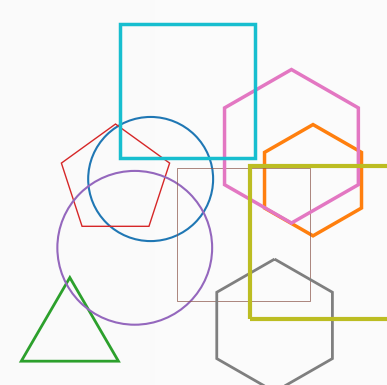[{"shape": "circle", "thickness": 1.5, "radius": 0.81, "center": [0.389, 0.535]}, {"shape": "hexagon", "thickness": 2.5, "radius": 0.72, "center": [0.808, 0.532]}, {"shape": "triangle", "thickness": 2, "radius": 0.72, "center": [0.18, 0.134]}, {"shape": "pentagon", "thickness": 1, "radius": 0.73, "center": [0.298, 0.531]}, {"shape": "circle", "thickness": 1.5, "radius": 1.0, "center": [0.348, 0.356]}, {"shape": "square", "thickness": 0.5, "radius": 0.86, "center": [0.629, 0.391]}, {"shape": "hexagon", "thickness": 2.5, "radius": 1.0, "center": [0.752, 0.62]}, {"shape": "hexagon", "thickness": 2, "radius": 0.86, "center": [0.709, 0.155]}, {"shape": "square", "thickness": 3, "radius": 0.99, "center": [0.842, 0.37]}, {"shape": "square", "thickness": 2.5, "radius": 0.87, "center": [0.484, 0.763]}]